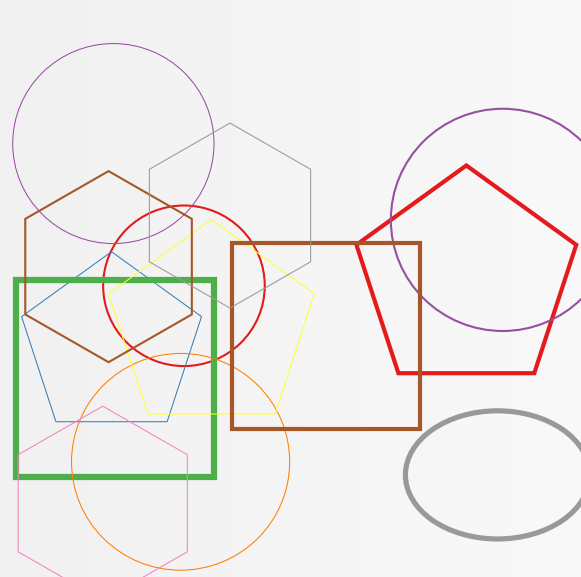[{"shape": "circle", "thickness": 1, "radius": 0.7, "center": [0.316, 0.504]}, {"shape": "pentagon", "thickness": 2, "radius": 0.99, "center": [0.802, 0.514]}, {"shape": "pentagon", "thickness": 0.5, "radius": 0.81, "center": [0.192, 0.401]}, {"shape": "square", "thickness": 3, "radius": 0.85, "center": [0.198, 0.344]}, {"shape": "circle", "thickness": 1, "radius": 0.96, "center": [0.865, 0.618]}, {"shape": "circle", "thickness": 0.5, "radius": 0.87, "center": [0.195, 0.751]}, {"shape": "circle", "thickness": 0.5, "radius": 0.94, "center": [0.311, 0.199]}, {"shape": "pentagon", "thickness": 0.5, "radius": 0.93, "center": [0.364, 0.433]}, {"shape": "square", "thickness": 2, "radius": 0.81, "center": [0.561, 0.418]}, {"shape": "hexagon", "thickness": 1, "radius": 0.83, "center": [0.187, 0.537]}, {"shape": "hexagon", "thickness": 0.5, "radius": 0.84, "center": [0.177, 0.128]}, {"shape": "oval", "thickness": 2.5, "radius": 0.79, "center": [0.856, 0.177]}, {"shape": "hexagon", "thickness": 0.5, "radius": 0.8, "center": [0.396, 0.626]}]